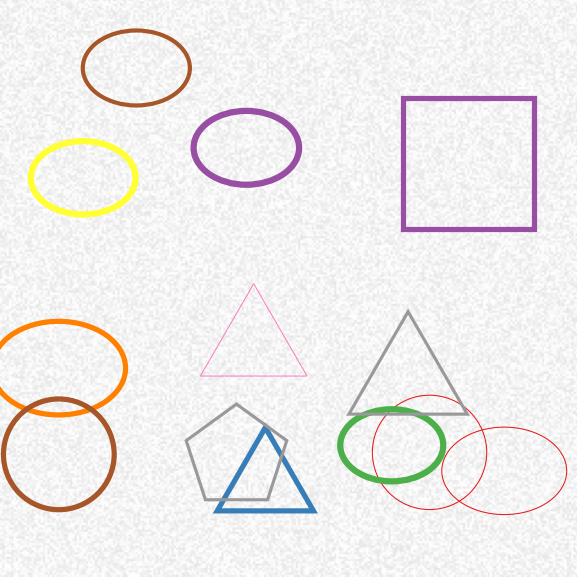[{"shape": "oval", "thickness": 0.5, "radius": 0.54, "center": [0.873, 0.184]}, {"shape": "circle", "thickness": 0.5, "radius": 0.5, "center": [0.744, 0.216]}, {"shape": "triangle", "thickness": 2.5, "radius": 0.48, "center": [0.459, 0.163]}, {"shape": "oval", "thickness": 3, "radius": 0.45, "center": [0.678, 0.228]}, {"shape": "square", "thickness": 2.5, "radius": 0.57, "center": [0.811, 0.716]}, {"shape": "oval", "thickness": 3, "radius": 0.46, "center": [0.427, 0.743]}, {"shape": "oval", "thickness": 2.5, "radius": 0.58, "center": [0.102, 0.362]}, {"shape": "oval", "thickness": 3, "radius": 0.45, "center": [0.144, 0.691]}, {"shape": "oval", "thickness": 2, "radius": 0.46, "center": [0.236, 0.881]}, {"shape": "circle", "thickness": 2.5, "radius": 0.48, "center": [0.102, 0.212]}, {"shape": "triangle", "thickness": 0.5, "radius": 0.53, "center": [0.439, 0.401]}, {"shape": "triangle", "thickness": 1.5, "radius": 0.59, "center": [0.707, 0.341]}, {"shape": "pentagon", "thickness": 1.5, "radius": 0.46, "center": [0.41, 0.208]}]